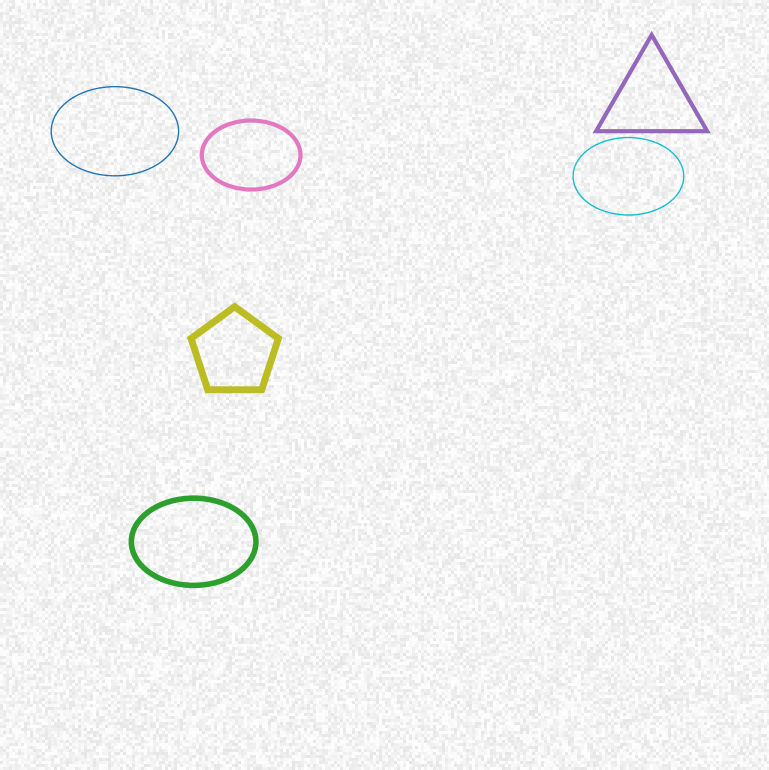[{"shape": "oval", "thickness": 0.5, "radius": 0.41, "center": [0.149, 0.83]}, {"shape": "oval", "thickness": 2, "radius": 0.4, "center": [0.251, 0.296]}, {"shape": "triangle", "thickness": 1.5, "radius": 0.42, "center": [0.846, 0.871]}, {"shape": "oval", "thickness": 1.5, "radius": 0.32, "center": [0.326, 0.799]}, {"shape": "pentagon", "thickness": 2.5, "radius": 0.3, "center": [0.305, 0.542]}, {"shape": "oval", "thickness": 0.5, "radius": 0.36, "center": [0.816, 0.771]}]